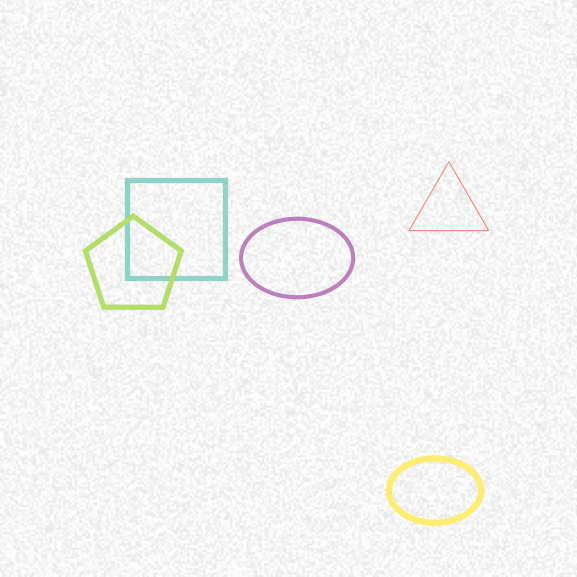[{"shape": "square", "thickness": 2.5, "radius": 0.42, "center": [0.305, 0.602]}, {"shape": "triangle", "thickness": 0.5, "radius": 0.4, "center": [0.777, 0.64]}, {"shape": "pentagon", "thickness": 2.5, "radius": 0.44, "center": [0.231, 0.538]}, {"shape": "oval", "thickness": 2, "radius": 0.49, "center": [0.514, 0.552]}, {"shape": "oval", "thickness": 3, "radius": 0.4, "center": [0.753, 0.15]}]